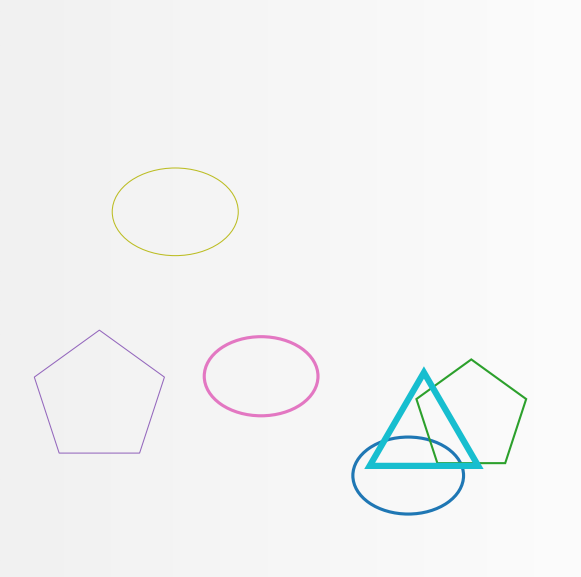[{"shape": "oval", "thickness": 1.5, "radius": 0.48, "center": [0.702, 0.176]}, {"shape": "pentagon", "thickness": 1, "radius": 0.5, "center": [0.811, 0.277]}, {"shape": "pentagon", "thickness": 0.5, "radius": 0.59, "center": [0.171, 0.31]}, {"shape": "oval", "thickness": 1.5, "radius": 0.49, "center": [0.449, 0.348]}, {"shape": "oval", "thickness": 0.5, "radius": 0.54, "center": [0.301, 0.632]}, {"shape": "triangle", "thickness": 3, "radius": 0.54, "center": [0.729, 0.246]}]